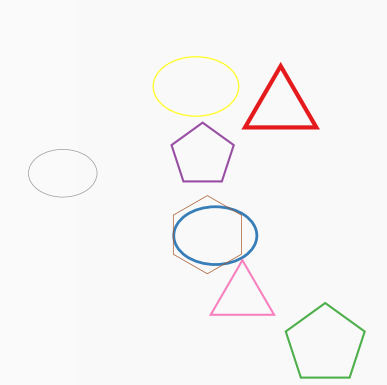[{"shape": "triangle", "thickness": 3, "radius": 0.53, "center": [0.724, 0.722]}, {"shape": "oval", "thickness": 2, "radius": 0.54, "center": [0.556, 0.388]}, {"shape": "pentagon", "thickness": 1.5, "radius": 0.54, "center": [0.839, 0.106]}, {"shape": "pentagon", "thickness": 1.5, "radius": 0.42, "center": [0.523, 0.597]}, {"shape": "oval", "thickness": 1, "radius": 0.55, "center": [0.506, 0.775]}, {"shape": "hexagon", "thickness": 0.5, "radius": 0.51, "center": [0.535, 0.39]}, {"shape": "triangle", "thickness": 1.5, "radius": 0.47, "center": [0.626, 0.23]}, {"shape": "oval", "thickness": 0.5, "radius": 0.44, "center": [0.162, 0.55]}]